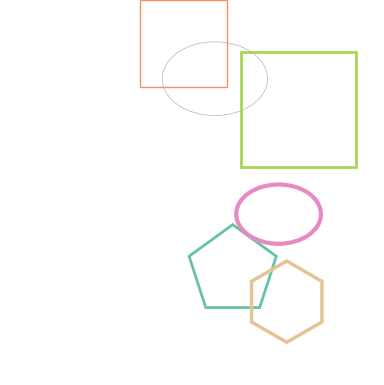[{"shape": "pentagon", "thickness": 2, "radius": 0.6, "center": [0.604, 0.298]}, {"shape": "square", "thickness": 1, "radius": 0.57, "center": [0.477, 0.887]}, {"shape": "oval", "thickness": 3, "radius": 0.55, "center": [0.724, 0.444]}, {"shape": "square", "thickness": 2, "radius": 0.75, "center": [0.775, 0.715]}, {"shape": "hexagon", "thickness": 2.5, "radius": 0.53, "center": [0.745, 0.216]}, {"shape": "oval", "thickness": 0.5, "radius": 0.68, "center": [0.558, 0.796]}]